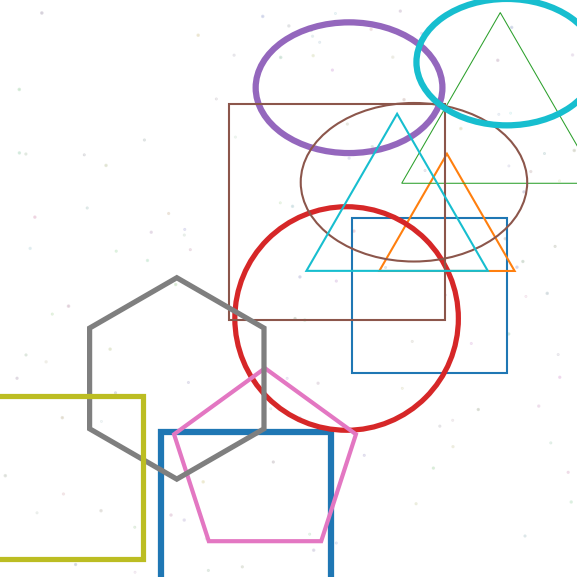[{"shape": "square", "thickness": 3, "radius": 0.73, "center": [0.426, 0.105]}, {"shape": "square", "thickness": 1, "radius": 0.67, "center": [0.744, 0.488]}, {"shape": "triangle", "thickness": 1, "radius": 0.68, "center": [0.774, 0.598]}, {"shape": "triangle", "thickness": 0.5, "radius": 0.99, "center": [0.866, 0.78]}, {"shape": "circle", "thickness": 2.5, "radius": 0.97, "center": [0.6, 0.448]}, {"shape": "oval", "thickness": 3, "radius": 0.81, "center": [0.604, 0.847]}, {"shape": "square", "thickness": 1, "radius": 0.94, "center": [0.583, 0.632]}, {"shape": "oval", "thickness": 1, "radius": 0.98, "center": [0.717, 0.684]}, {"shape": "pentagon", "thickness": 2, "radius": 0.83, "center": [0.459, 0.196]}, {"shape": "hexagon", "thickness": 2.5, "radius": 0.87, "center": [0.306, 0.344]}, {"shape": "square", "thickness": 2.5, "radius": 0.71, "center": [0.106, 0.172]}, {"shape": "oval", "thickness": 3, "radius": 0.78, "center": [0.877, 0.892]}, {"shape": "triangle", "thickness": 1, "radius": 0.91, "center": [0.688, 0.621]}]